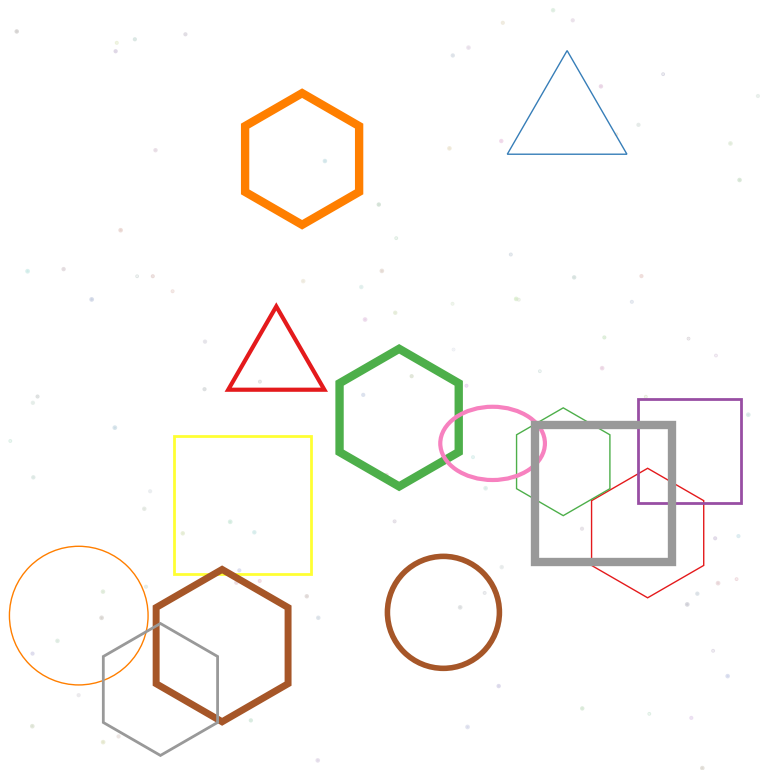[{"shape": "triangle", "thickness": 1.5, "radius": 0.36, "center": [0.359, 0.53]}, {"shape": "hexagon", "thickness": 0.5, "radius": 0.42, "center": [0.841, 0.308]}, {"shape": "triangle", "thickness": 0.5, "radius": 0.45, "center": [0.737, 0.845]}, {"shape": "hexagon", "thickness": 3, "radius": 0.45, "center": [0.518, 0.458]}, {"shape": "hexagon", "thickness": 0.5, "radius": 0.35, "center": [0.731, 0.4]}, {"shape": "square", "thickness": 1, "radius": 0.34, "center": [0.896, 0.414]}, {"shape": "circle", "thickness": 0.5, "radius": 0.45, "center": [0.102, 0.201]}, {"shape": "hexagon", "thickness": 3, "radius": 0.43, "center": [0.392, 0.794]}, {"shape": "square", "thickness": 1, "radius": 0.45, "center": [0.315, 0.344]}, {"shape": "circle", "thickness": 2, "radius": 0.36, "center": [0.576, 0.205]}, {"shape": "hexagon", "thickness": 2.5, "radius": 0.49, "center": [0.288, 0.162]}, {"shape": "oval", "thickness": 1.5, "radius": 0.34, "center": [0.64, 0.424]}, {"shape": "square", "thickness": 3, "radius": 0.45, "center": [0.784, 0.359]}, {"shape": "hexagon", "thickness": 1, "radius": 0.43, "center": [0.208, 0.105]}]